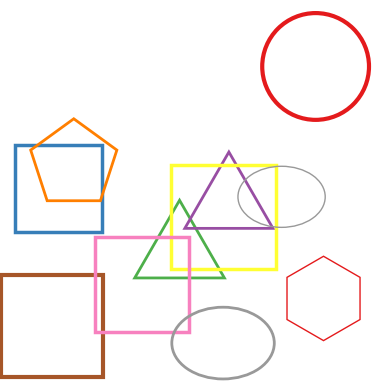[{"shape": "circle", "thickness": 3, "radius": 0.69, "center": [0.82, 0.827]}, {"shape": "hexagon", "thickness": 1, "radius": 0.55, "center": [0.84, 0.225]}, {"shape": "square", "thickness": 2.5, "radius": 0.57, "center": [0.152, 0.51]}, {"shape": "triangle", "thickness": 2, "radius": 0.67, "center": [0.466, 0.345]}, {"shape": "triangle", "thickness": 2, "radius": 0.66, "center": [0.595, 0.473]}, {"shape": "pentagon", "thickness": 2, "radius": 0.59, "center": [0.192, 0.574]}, {"shape": "square", "thickness": 2.5, "radius": 0.68, "center": [0.581, 0.437]}, {"shape": "square", "thickness": 3, "radius": 0.66, "center": [0.136, 0.154]}, {"shape": "square", "thickness": 2.5, "radius": 0.62, "center": [0.369, 0.261]}, {"shape": "oval", "thickness": 2, "radius": 0.67, "center": [0.579, 0.109]}, {"shape": "oval", "thickness": 1, "radius": 0.57, "center": [0.731, 0.489]}]